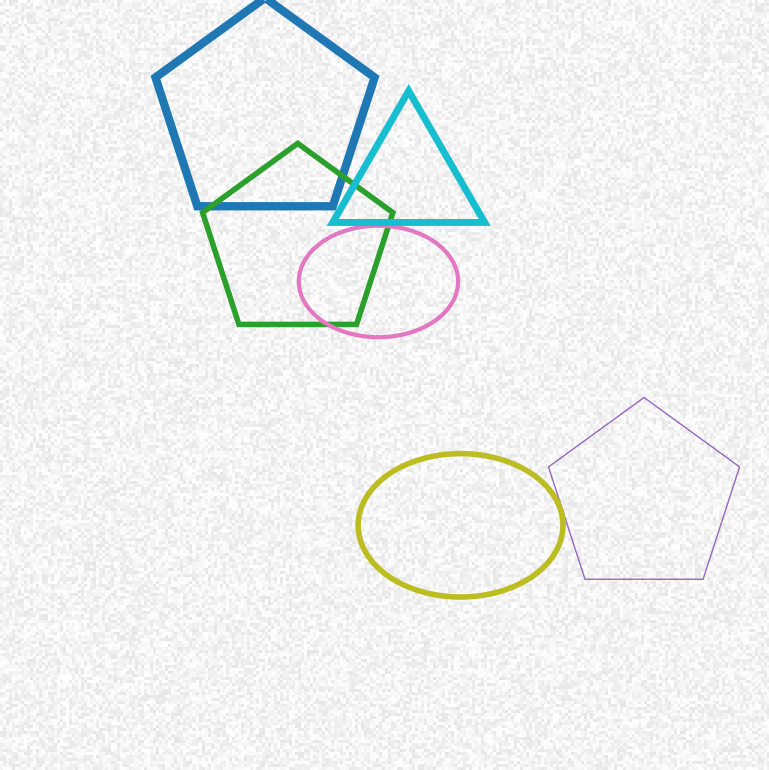[{"shape": "pentagon", "thickness": 3, "radius": 0.75, "center": [0.344, 0.853]}, {"shape": "pentagon", "thickness": 2, "radius": 0.65, "center": [0.387, 0.684]}, {"shape": "pentagon", "thickness": 0.5, "radius": 0.65, "center": [0.836, 0.353]}, {"shape": "oval", "thickness": 1.5, "radius": 0.52, "center": [0.492, 0.634]}, {"shape": "oval", "thickness": 2, "radius": 0.67, "center": [0.598, 0.318]}, {"shape": "triangle", "thickness": 2.5, "radius": 0.57, "center": [0.531, 0.768]}]